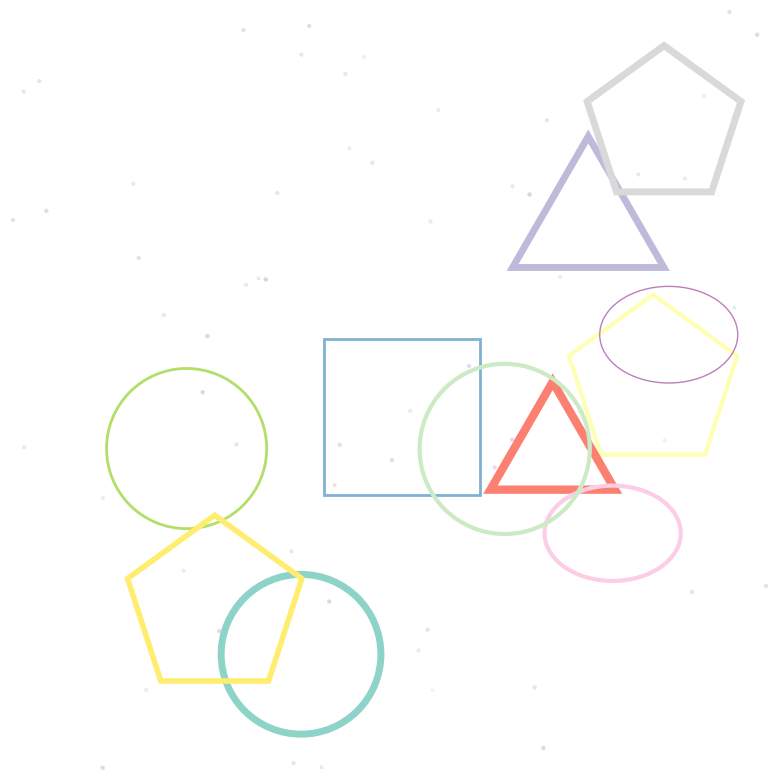[{"shape": "circle", "thickness": 2.5, "radius": 0.52, "center": [0.391, 0.15]}, {"shape": "pentagon", "thickness": 1.5, "radius": 0.57, "center": [0.848, 0.502]}, {"shape": "triangle", "thickness": 2.5, "radius": 0.57, "center": [0.764, 0.709]}, {"shape": "triangle", "thickness": 3, "radius": 0.47, "center": [0.718, 0.411]}, {"shape": "square", "thickness": 1, "radius": 0.51, "center": [0.522, 0.458]}, {"shape": "circle", "thickness": 1, "radius": 0.52, "center": [0.242, 0.417]}, {"shape": "oval", "thickness": 1.5, "radius": 0.44, "center": [0.796, 0.307]}, {"shape": "pentagon", "thickness": 2.5, "radius": 0.53, "center": [0.862, 0.836]}, {"shape": "oval", "thickness": 0.5, "radius": 0.45, "center": [0.868, 0.565]}, {"shape": "circle", "thickness": 1.5, "radius": 0.55, "center": [0.655, 0.417]}, {"shape": "pentagon", "thickness": 2, "radius": 0.6, "center": [0.279, 0.212]}]